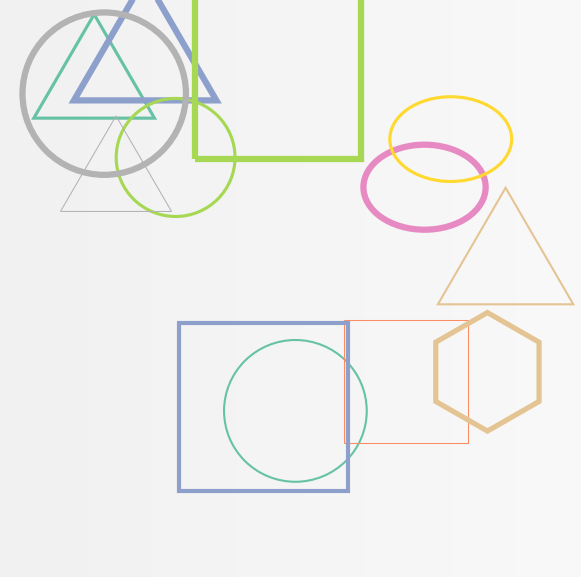[{"shape": "triangle", "thickness": 1.5, "radius": 0.6, "center": [0.162, 0.854]}, {"shape": "circle", "thickness": 1, "radius": 0.61, "center": [0.508, 0.288]}, {"shape": "square", "thickness": 0.5, "radius": 0.53, "center": [0.699, 0.339]}, {"shape": "square", "thickness": 2, "radius": 0.73, "center": [0.453, 0.294]}, {"shape": "triangle", "thickness": 3, "radius": 0.71, "center": [0.25, 0.896]}, {"shape": "oval", "thickness": 3, "radius": 0.53, "center": [0.73, 0.675]}, {"shape": "square", "thickness": 3, "radius": 0.71, "center": [0.478, 0.865]}, {"shape": "circle", "thickness": 1.5, "radius": 0.51, "center": [0.302, 0.726]}, {"shape": "oval", "thickness": 1.5, "radius": 0.52, "center": [0.775, 0.758]}, {"shape": "hexagon", "thickness": 2.5, "radius": 0.51, "center": [0.839, 0.355]}, {"shape": "triangle", "thickness": 1, "radius": 0.67, "center": [0.87, 0.539]}, {"shape": "triangle", "thickness": 0.5, "radius": 0.55, "center": [0.2, 0.688]}, {"shape": "circle", "thickness": 3, "radius": 0.7, "center": [0.179, 0.837]}]